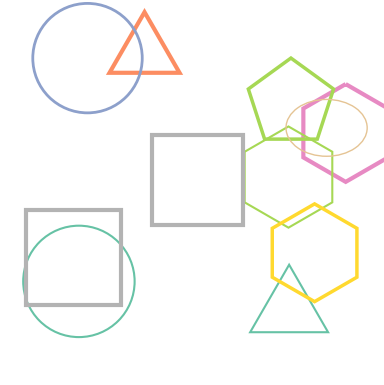[{"shape": "circle", "thickness": 1.5, "radius": 0.72, "center": [0.205, 0.269]}, {"shape": "triangle", "thickness": 1.5, "radius": 0.58, "center": [0.751, 0.196]}, {"shape": "triangle", "thickness": 3, "radius": 0.52, "center": [0.375, 0.863]}, {"shape": "circle", "thickness": 2, "radius": 0.71, "center": [0.227, 0.849]}, {"shape": "hexagon", "thickness": 3, "radius": 0.63, "center": [0.898, 0.655]}, {"shape": "hexagon", "thickness": 1.5, "radius": 0.66, "center": [0.749, 0.54]}, {"shape": "pentagon", "thickness": 2.5, "radius": 0.58, "center": [0.756, 0.733]}, {"shape": "hexagon", "thickness": 2.5, "radius": 0.63, "center": [0.817, 0.343]}, {"shape": "oval", "thickness": 1, "radius": 0.53, "center": [0.848, 0.668]}, {"shape": "square", "thickness": 3, "radius": 0.59, "center": [0.512, 0.532]}, {"shape": "square", "thickness": 3, "radius": 0.61, "center": [0.191, 0.331]}]